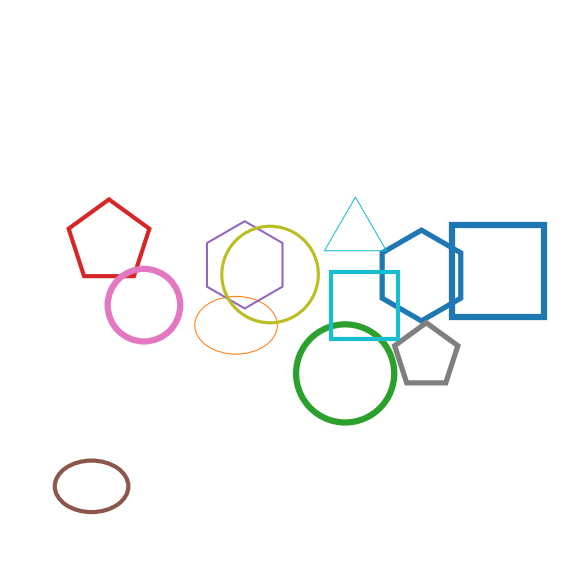[{"shape": "square", "thickness": 3, "radius": 0.4, "center": [0.862, 0.53]}, {"shape": "hexagon", "thickness": 2.5, "radius": 0.39, "center": [0.73, 0.522]}, {"shape": "oval", "thickness": 0.5, "radius": 0.36, "center": [0.409, 0.436]}, {"shape": "circle", "thickness": 3, "radius": 0.42, "center": [0.598, 0.353]}, {"shape": "pentagon", "thickness": 2, "radius": 0.37, "center": [0.189, 0.58]}, {"shape": "hexagon", "thickness": 1, "radius": 0.38, "center": [0.424, 0.541]}, {"shape": "oval", "thickness": 2, "radius": 0.32, "center": [0.159, 0.157]}, {"shape": "circle", "thickness": 3, "radius": 0.31, "center": [0.249, 0.471]}, {"shape": "pentagon", "thickness": 2.5, "radius": 0.29, "center": [0.738, 0.383]}, {"shape": "circle", "thickness": 1.5, "radius": 0.42, "center": [0.468, 0.524]}, {"shape": "triangle", "thickness": 0.5, "radius": 0.31, "center": [0.615, 0.596]}, {"shape": "square", "thickness": 2, "radius": 0.29, "center": [0.631, 0.47]}]